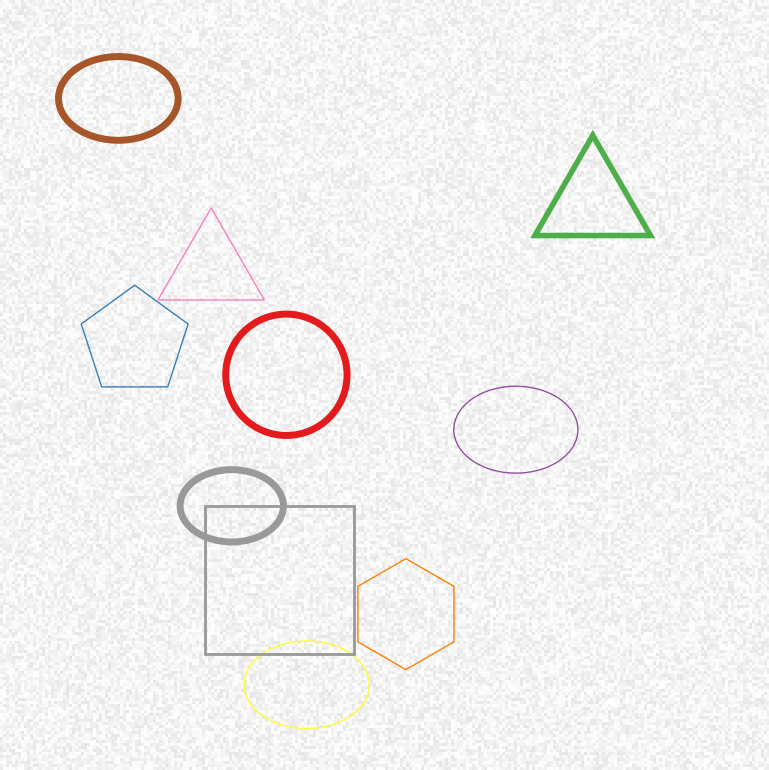[{"shape": "circle", "thickness": 2.5, "radius": 0.39, "center": [0.372, 0.513]}, {"shape": "pentagon", "thickness": 0.5, "radius": 0.36, "center": [0.175, 0.557]}, {"shape": "triangle", "thickness": 2, "radius": 0.43, "center": [0.77, 0.737]}, {"shape": "oval", "thickness": 0.5, "radius": 0.4, "center": [0.67, 0.442]}, {"shape": "hexagon", "thickness": 0.5, "radius": 0.36, "center": [0.527, 0.202]}, {"shape": "oval", "thickness": 0.5, "radius": 0.41, "center": [0.398, 0.111]}, {"shape": "oval", "thickness": 2.5, "radius": 0.39, "center": [0.154, 0.872]}, {"shape": "triangle", "thickness": 0.5, "radius": 0.4, "center": [0.274, 0.65]}, {"shape": "square", "thickness": 1, "radius": 0.48, "center": [0.363, 0.247]}, {"shape": "oval", "thickness": 2.5, "radius": 0.34, "center": [0.301, 0.343]}]